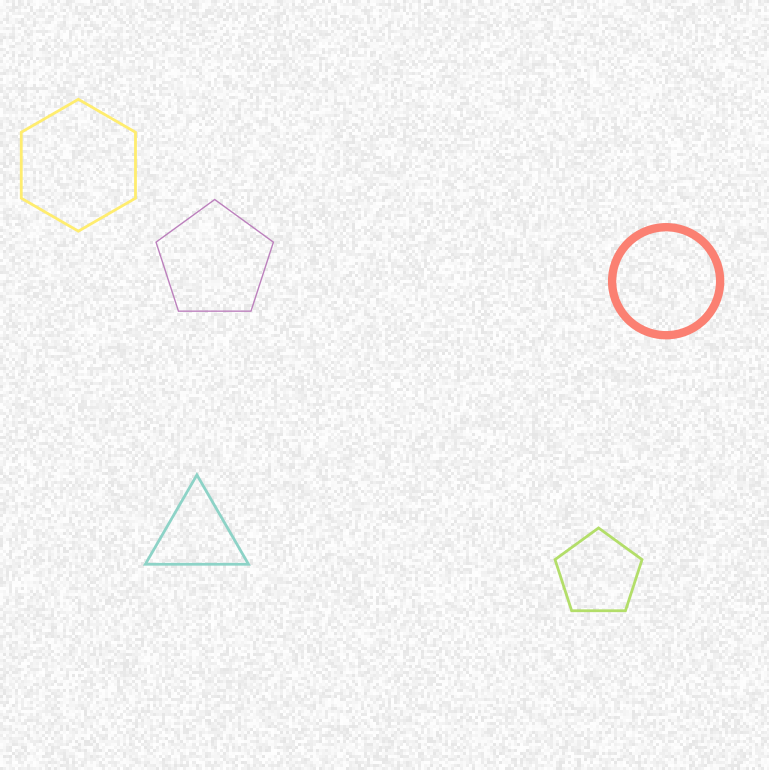[{"shape": "triangle", "thickness": 1, "radius": 0.39, "center": [0.256, 0.306]}, {"shape": "circle", "thickness": 3, "radius": 0.35, "center": [0.865, 0.635]}, {"shape": "pentagon", "thickness": 1, "radius": 0.3, "center": [0.777, 0.255]}, {"shape": "pentagon", "thickness": 0.5, "radius": 0.4, "center": [0.279, 0.661]}, {"shape": "hexagon", "thickness": 1, "radius": 0.43, "center": [0.102, 0.785]}]